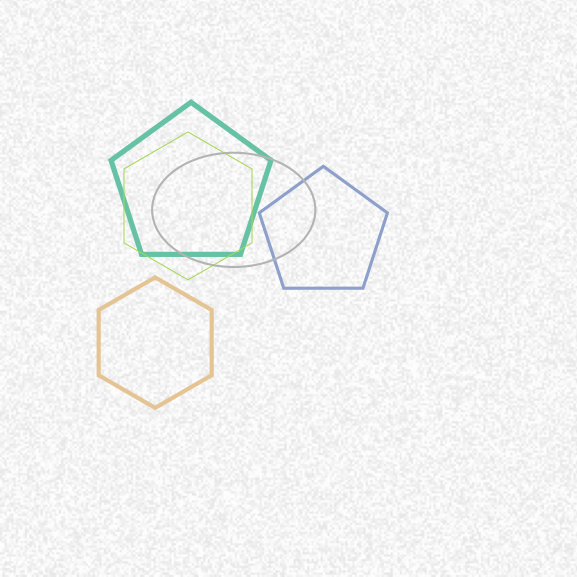[{"shape": "pentagon", "thickness": 2.5, "radius": 0.73, "center": [0.331, 0.676]}, {"shape": "pentagon", "thickness": 1.5, "radius": 0.58, "center": [0.56, 0.594]}, {"shape": "hexagon", "thickness": 0.5, "radius": 0.64, "center": [0.326, 0.643]}, {"shape": "hexagon", "thickness": 2, "radius": 0.56, "center": [0.269, 0.406]}, {"shape": "oval", "thickness": 1, "radius": 0.71, "center": [0.405, 0.636]}]